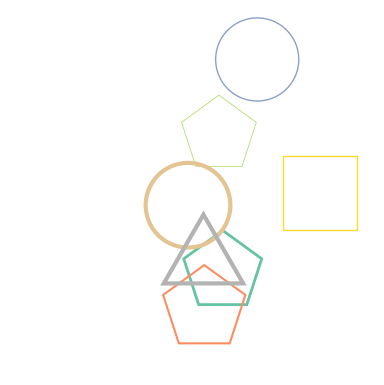[{"shape": "pentagon", "thickness": 2, "radius": 0.53, "center": [0.579, 0.295]}, {"shape": "pentagon", "thickness": 1.5, "radius": 0.56, "center": [0.531, 0.199]}, {"shape": "circle", "thickness": 1, "radius": 0.54, "center": [0.668, 0.846]}, {"shape": "pentagon", "thickness": 0.5, "radius": 0.51, "center": [0.569, 0.651]}, {"shape": "square", "thickness": 1, "radius": 0.48, "center": [0.831, 0.499]}, {"shape": "circle", "thickness": 3, "radius": 0.55, "center": [0.488, 0.467]}, {"shape": "triangle", "thickness": 3, "radius": 0.6, "center": [0.528, 0.323]}]